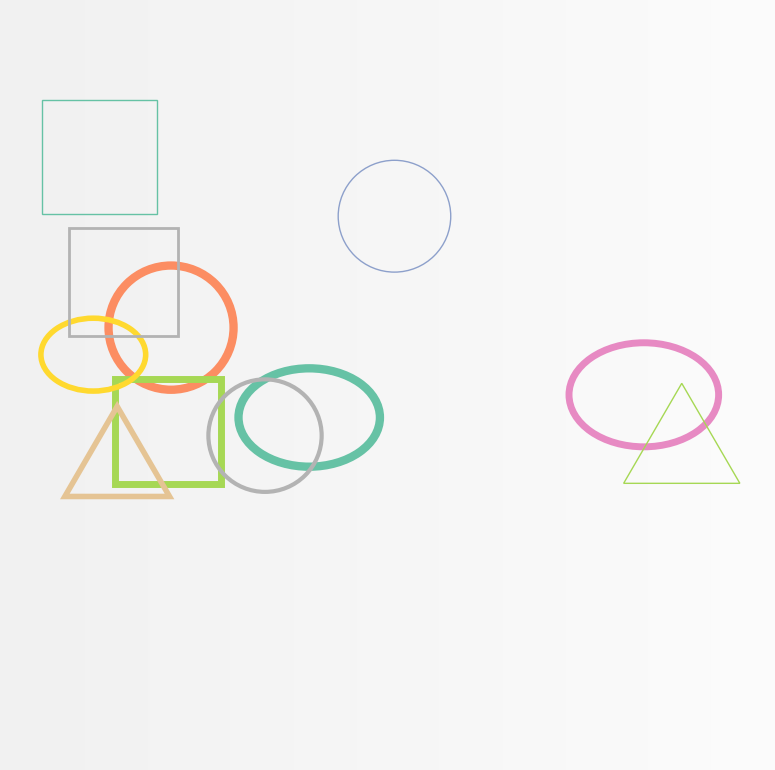[{"shape": "oval", "thickness": 3, "radius": 0.46, "center": [0.399, 0.458]}, {"shape": "square", "thickness": 0.5, "radius": 0.37, "center": [0.129, 0.796]}, {"shape": "circle", "thickness": 3, "radius": 0.4, "center": [0.221, 0.574]}, {"shape": "circle", "thickness": 0.5, "radius": 0.36, "center": [0.509, 0.719]}, {"shape": "oval", "thickness": 2.5, "radius": 0.48, "center": [0.831, 0.487]}, {"shape": "triangle", "thickness": 0.5, "radius": 0.43, "center": [0.88, 0.416]}, {"shape": "square", "thickness": 2.5, "radius": 0.34, "center": [0.217, 0.439]}, {"shape": "oval", "thickness": 2, "radius": 0.34, "center": [0.12, 0.539]}, {"shape": "triangle", "thickness": 2, "radius": 0.39, "center": [0.151, 0.394]}, {"shape": "circle", "thickness": 1.5, "radius": 0.37, "center": [0.342, 0.434]}, {"shape": "square", "thickness": 1, "radius": 0.35, "center": [0.159, 0.634]}]